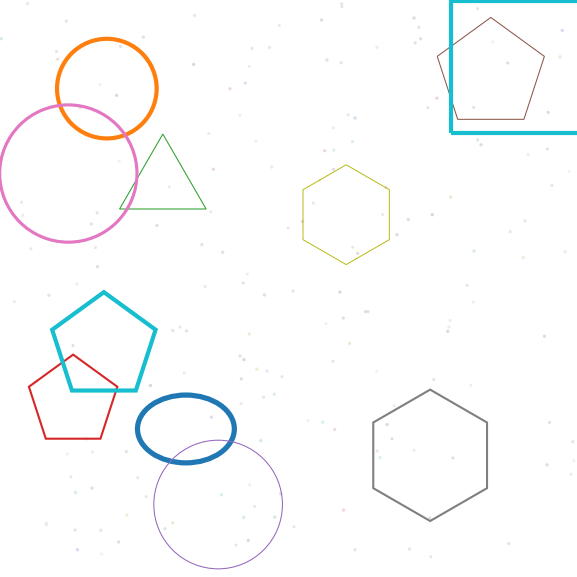[{"shape": "oval", "thickness": 2.5, "radius": 0.42, "center": [0.322, 0.256]}, {"shape": "circle", "thickness": 2, "radius": 0.43, "center": [0.185, 0.846]}, {"shape": "triangle", "thickness": 0.5, "radius": 0.43, "center": [0.282, 0.68]}, {"shape": "pentagon", "thickness": 1, "radius": 0.4, "center": [0.127, 0.305]}, {"shape": "circle", "thickness": 0.5, "radius": 0.56, "center": [0.378, 0.126]}, {"shape": "pentagon", "thickness": 0.5, "radius": 0.49, "center": [0.85, 0.871]}, {"shape": "circle", "thickness": 1.5, "radius": 0.59, "center": [0.118, 0.699]}, {"shape": "hexagon", "thickness": 1, "radius": 0.57, "center": [0.745, 0.211]}, {"shape": "hexagon", "thickness": 0.5, "radius": 0.43, "center": [0.599, 0.627]}, {"shape": "square", "thickness": 2, "radius": 0.57, "center": [0.896, 0.884]}, {"shape": "pentagon", "thickness": 2, "radius": 0.47, "center": [0.18, 0.399]}]